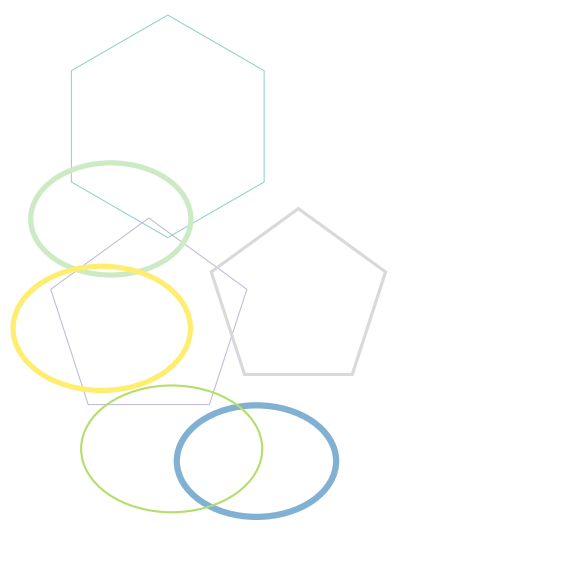[{"shape": "hexagon", "thickness": 0.5, "radius": 0.96, "center": [0.29, 0.78]}, {"shape": "pentagon", "thickness": 0.5, "radius": 0.89, "center": [0.258, 0.443]}, {"shape": "oval", "thickness": 3, "radius": 0.69, "center": [0.444, 0.201]}, {"shape": "oval", "thickness": 1, "radius": 0.78, "center": [0.297, 0.222]}, {"shape": "pentagon", "thickness": 1.5, "radius": 0.79, "center": [0.517, 0.479]}, {"shape": "oval", "thickness": 2.5, "radius": 0.69, "center": [0.192, 0.62]}, {"shape": "oval", "thickness": 2.5, "radius": 0.77, "center": [0.176, 0.431]}]